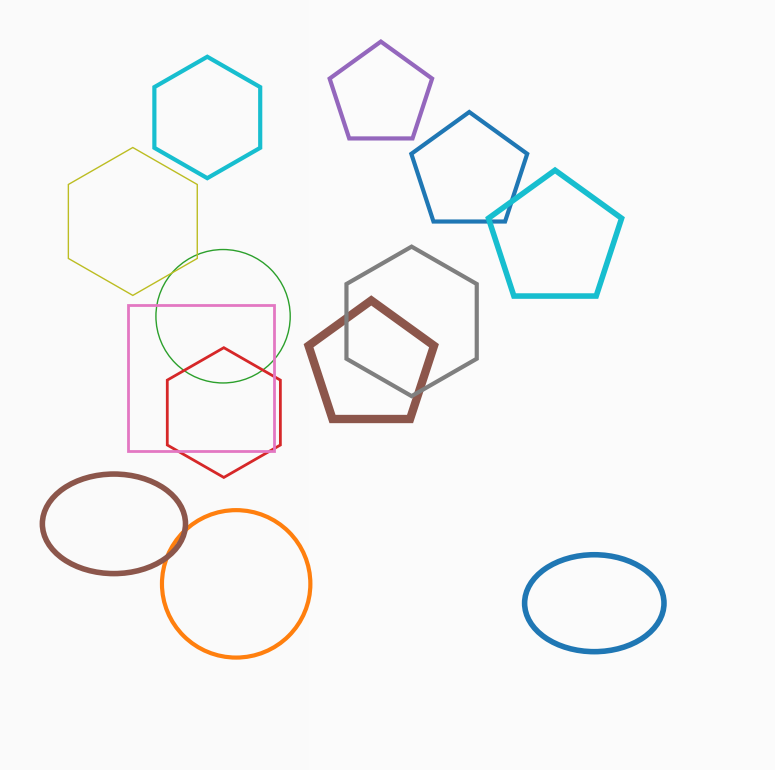[{"shape": "oval", "thickness": 2, "radius": 0.45, "center": [0.767, 0.217]}, {"shape": "pentagon", "thickness": 1.5, "radius": 0.39, "center": [0.606, 0.776]}, {"shape": "circle", "thickness": 1.5, "radius": 0.48, "center": [0.305, 0.242]}, {"shape": "circle", "thickness": 0.5, "radius": 0.43, "center": [0.288, 0.589]}, {"shape": "hexagon", "thickness": 1, "radius": 0.42, "center": [0.289, 0.464]}, {"shape": "pentagon", "thickness": 1.5, "radius": 0.35, "center": [0.491, 0.876]}, {"shape": "pentagon", "thickness": 3, "radius": 0.43, "center": [0.479, 0.525]}, {"shape": "oval", "thickness": 2, "radius": 0.46, "center": [0.147, 0.32]}, {"shape": "square", "thickness": 1, "radius": 0.47, "center": [0.26, 0.509]}, {"shape": "hexagon", "thickness": 1.5, "radius": 0.49, "center": [0.531, 0.583]}, {"shape": "hexagon", "thickness": 0.5, "radius": 0.48, "center": [0.171, 0.712]}, {"shape": "hexagon", "thickness": 1.5, "radius": 0.39, "center": [0.267, 0.847]}, {"shape": "pentagon", "thickness": 2, "radius": 0.45, "center": [0.716, 0.689]}]